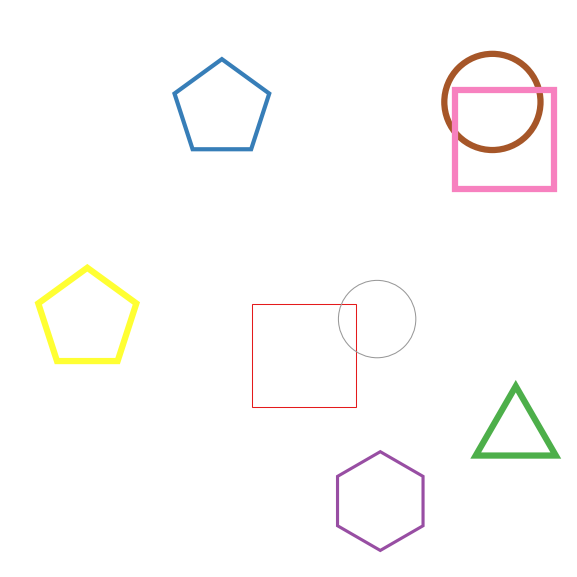[{"shape": "square", "thickness": 0.5, "radius": 0.45, "center": [0.527, 0.384]}, {"shape": "pentagon", "thickness": 2, "radius": 0.43, "center": [0.384, 0.81]}, {"shape": "triangle", "thickness": 3, "radius": 0.4, "center": [0.893, 0.25]}, {"shape": "hexagon", "thickness": 1.5, "radius": 0.43, "center": [0.659, 0.131]}, {"shape": "pentagon", "thickness": 3, "radius": 0.45, "center": [0.151, 0.446]}, {"shape": "circle", "thickness": 3, "radius": 0.42, "center": [0.853, 0.823]}, {"shape": "square", "thickness": 3, "radius": 0.43, "center": [0.874, 0.757]}, {"shape": "circle", "thickness": 0.5, "radius": 0.33, "center": [0.653, 0.447]}]